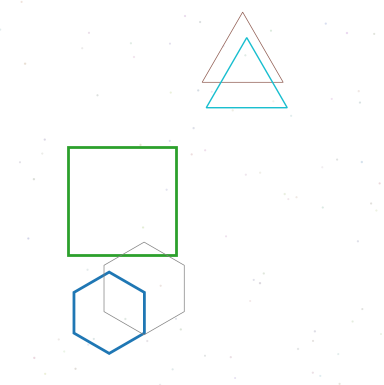[{"shape": "hexagon", "thickness": 2, "radius": 0.53, "center": [0.284, 0.188]}, {"shape": "square", "thickness": 2, "radius": 0.7, "center": [0.317, 0.478]}, {"shape": "triangle", "thickness": 0.5, "radius": 0.61, "center": [0.63, 0.847]}, {"shape": "hexagon", "thickness": 0.5, "radius": 0.6, "center": [0.374, 0.251]}, {"shape": "triangle", "thickness": 1, "radius": 0.61, "center": [0.641, 0.781]}]